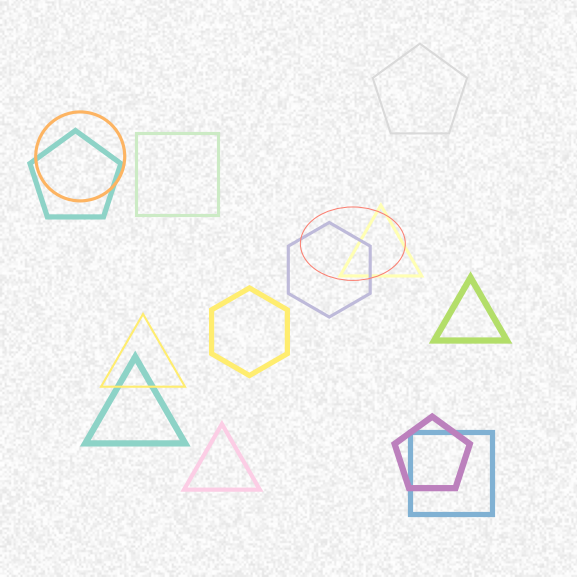[{"shape": "pentagon", "thickness": 2.5, "radius": 0.41, "center": [0.131, 0.69]}, {"shape": "triangle", "thickness": 3, "radius": 0.5, "center": [0.234, 0.281]}, {"shape": "triangle", "thickness": 1.5, "radius": 0.41, "center": [0.66, 0.562]}, {"shape": "hexagon", "thickness": 1.5, "radius": 0.41, "center": [0.57, 0.532]}, {"shape": "oval", "thickness": 0.5, "radius": 0.45, "center": [0.611, 0.577]}, {"shape": "square", "thickness": 2.5, "radius": 0.36, "center": [0.781, 0.18]}, {"shape": "circle", "thickness": 1.5, "radius": 0.39, "center": [0.139, 0.728]}, {"shape": "triangle", "thickness": 3, "radius": 0.36, "center": [0.815, 0.446]}, {"shape": "triangle", "thickness": 2, "radius": 0.38, "center": [0.384, 0.189]}, {"shape": "pentagon", "thickness": 1, "radius": 0.43, "center": [0.727, 0.838]}, {"shape": "pentagon", "thickness": 3, "radius": 0.34, "center": [0.748, 0.209]}, {"shape": "square", "thickness": 1.5, "radius": 0.35, "center": [0.307, 0.698]}, {"shape": "hexagon", "thickness": 2.5, "radius": 0.38, "center": [0.432, 0.425]}, {"shape": "triangle", "thickness": 1, "radius": 0.42, "center": [0.248, 0.371]}]